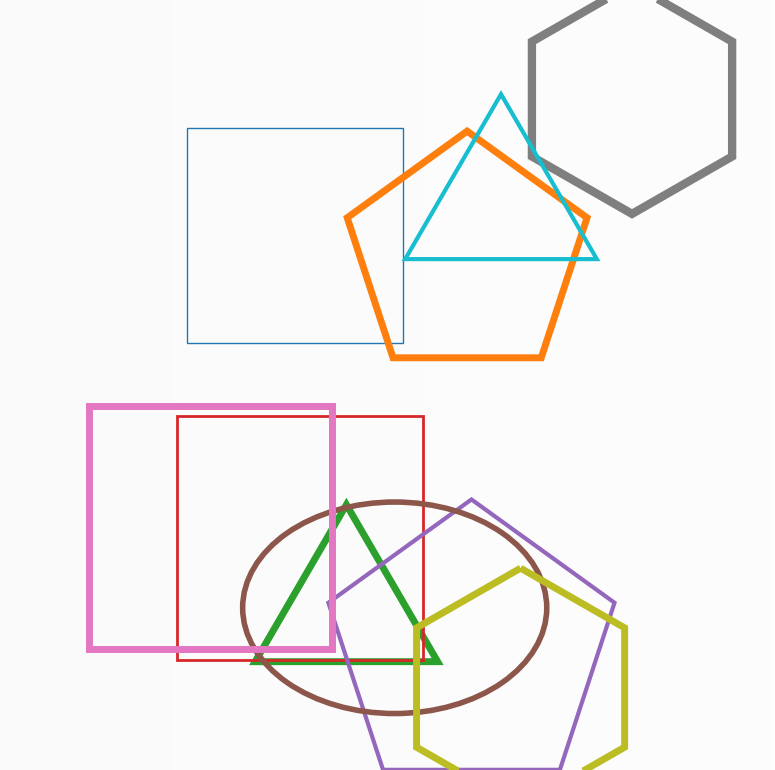[{"shape": "square", "thickness": 0.5, "radius": 0.7, "center": [0.381, 0.694]}, {"shape": "pentagon", "thickness": 2.5, "radius": 0.81, "center": [0.603, 0.667]}, {"shape": "triangle", "thickness": 2.5, "radius": 0.68, "center": [0.447, 0.209]}, {"shape": "square", "thickness": 1, "radius": 0.79, "center": [0.387, 0.301]}, {"shape": "pentagon", "thickness": 1.5, "radius": 0.97, "center": [0.608, 0.157]}, {"shape": "oval", "thickness": 2, "radius": 0.98, "center": [0.509, 0.211]}, {"shape": "square", "thickness": 2.5, "radius": 0.79, "center": [0.272, 0.315]}, {"shape": "hexagon", "thickness": 3, "radius": 0.75, "center": [0.816, 0.871]}, {"shape": "hexagon", "thickness": 2.5, "radius": 0.78, "center": [0.672, 0.107]}, {"shape": "triangle", "thickness": 1.5, "radius": 0.71, "center": [0.646, 0.735]}]